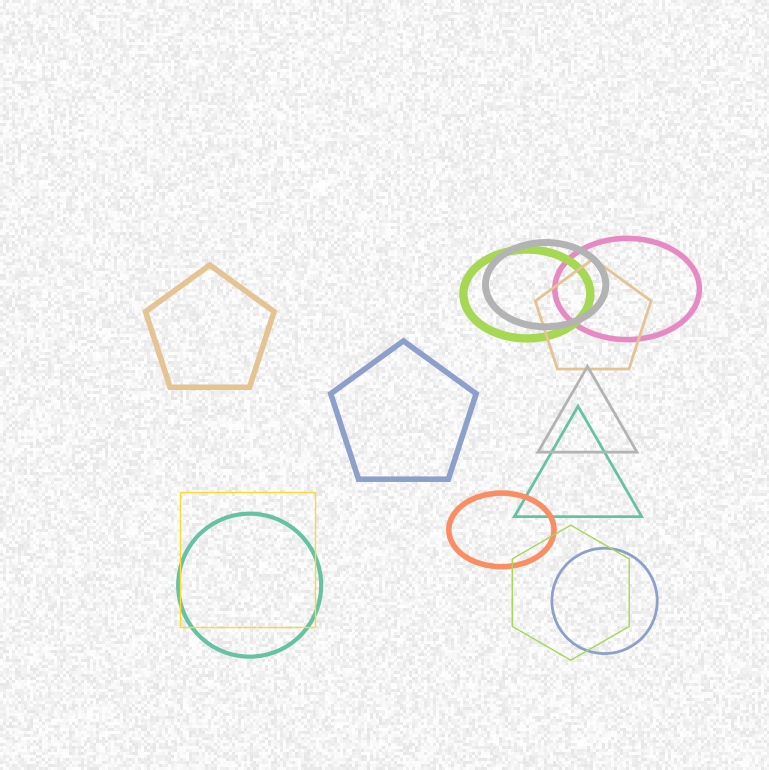[{"shape": "triangle", "thickness": 1, "radius": 0.48, "center": [0.751, 0.377]}, {"shape": "circle", "thickness": 1.5, "radius": 0.46, "center": [0.324, 0.24]}, {"shape": "oval", "thickness": 2, "radius": 0.34, "center": [0.651, 0.312]}, {"shape": "pentagon", "thickness": 2, "radius": 0.5, "center": [0.524, 0.458]}, {"shape": "circle", "thickness": 1, "radius": 0.34, "center": [0.785, 0.22]}, {"shape": "oval", "thickness": 2, "radius": 0.47, "center": [0.814, 0.625]}, {"shape": "oval", "thickness": 3, "radius": 0.41, "center": [0.684, 0.618]}, {"shape": "hexagon", "thickness": 0.5, "radius": 0.44, "center": [0.741, 0.23]}, {"shape": "square", "thickness": 0.5, "radius": 0.44, "center": [0.321, 0.274]}, {"shape": "pentagon", "thickness": 2, "radius": 0.44, "center": [0.272, 0.568]}, {"shape": "pentagon", "thickness": 1, "radius": 0.4, "center": [0.77, 0.585]}, {"shape": "oval", "thickness": 2.5, "radius": 0.39, "center": [0.709, 0.63]}, {"shape": "triangle", "thickness": 1, "radius": 0.37, "center": [0.763, 0.45]}]